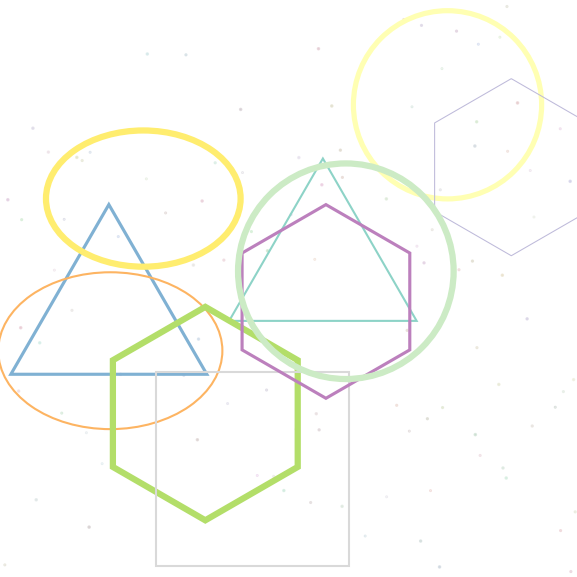[{"shape": "triangle", "thickness": 1, "radius": 0.94, "center": [0.559, 0.537]}, {"shape": "circle", "thickness": 2.5, "radius": 0.81, "center": [0.775, 0.818]}, {"shape": "hexagon", "thickness": 0.5, "radius": 0.77, "center": [0.885, 0.71]}, {"shape": "triangle", "thickness": 1.5, "radius": 0.98, "center": [0.188, 0.449]}, {"shape": "oval", "thickness": 1, "radius": 0.97, "center": [0.191, 0.392]}, {"shape": "hexagon", "thickness": 3, "radius": 0.92, "center": [0.356, 0.283]}, {"shape": "square", "thickness": 1, "radius": 0.84, "center": [0.437, 0.187]}, {"shape": "hexagon", "thickness": 1.5, "radius": 0.84, "center": [0.564, 0.477]}, {"shape": "circle", "thickness": 3, "radius": 0.93, "center": [0.599, 0.529]}, {"shape": "oval", "thickness": 3, "radius": 0.84, "center": [0.248, 0.655]}]